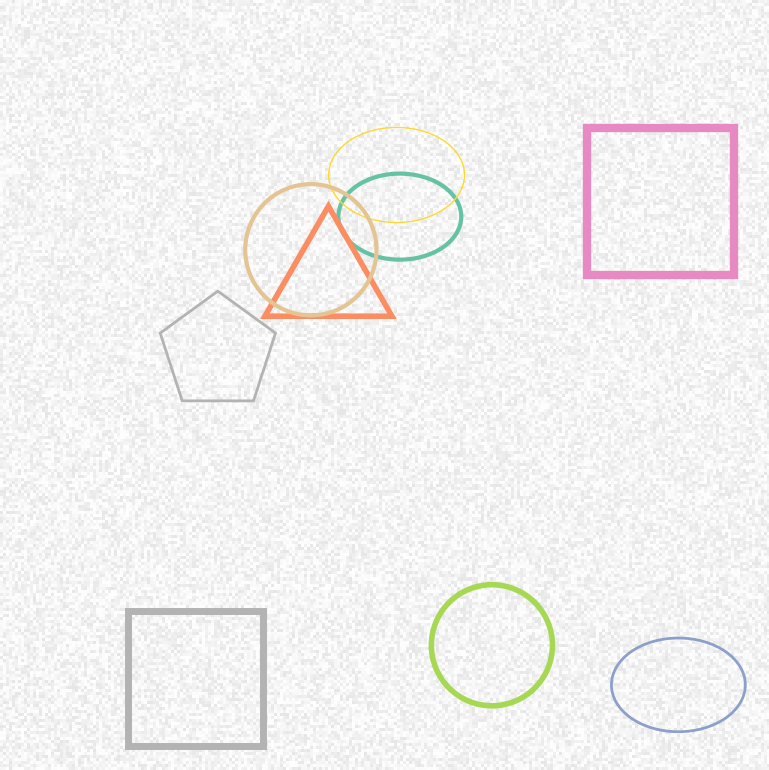[{"shape": "oval", "thickness": 1.5, "radius": 0.4, "center": [0.519, 0.719]}, {"shape": "triangle", "thickness": 2, "radius": 0.48, "center": [0.427, 0.637]}, {"shape": "oval", "thickness": 1, "radius": 0.43, "center": [0.881, 0.111]}, {"shape": "square", "thickness": 3, "radius": 0.48, "center": [0.858, 0.738]}, {"shape": "circle", "thickness": 2, "radius": 0.39, "center": [0.639, 0.162]}, {"shape": "oval", "thickness": 0.5, "radius": 0.44, "center": [0.515, 0.773]}, {"shape": "circle", "thickness": 1.5, "radius": 0.43, "center": [0.404, 0.676]}, {"shape": "pentagon", "thickness": 1, "radius": 0.39, "center": [0.283, 0.543]}, {"shape": "square", "thickness": 2.5, "radius": 0.44, "center": [0.254, 0.119]}]